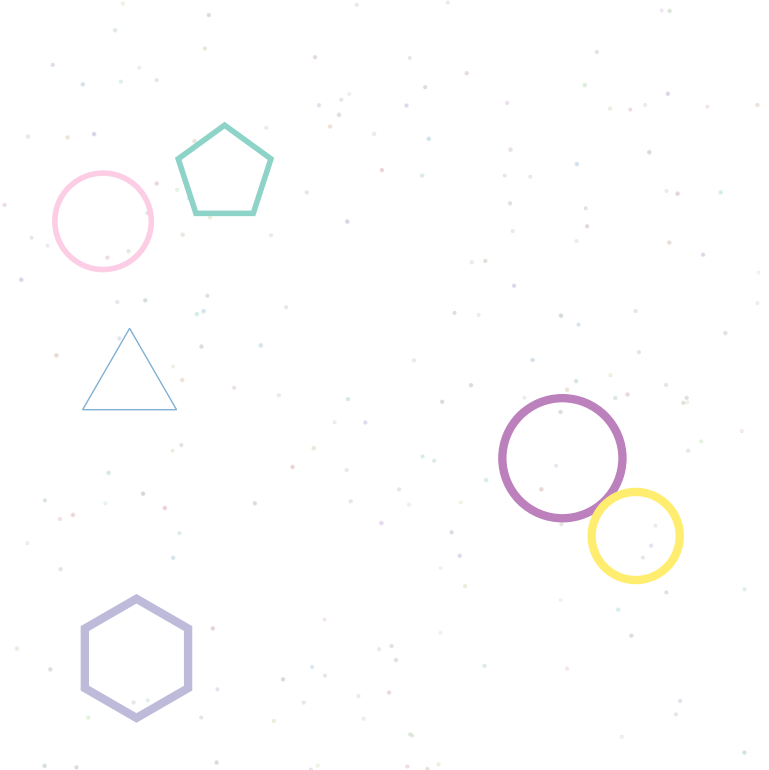[{"shape": "pentagon", "thickness": 2, "radius": 0.32, "center": [0.292, 0.774]}, {"shape": "hexagon", "thickness": 3, "radius": 0.39, "center": [0.177, 0.145]}, {"shape": "triangle", "thickness": 0.5, "radius": 0.35, "center": [0.168, 0.503]}, {"shape": "circle", "thickness": 2, "radius": 0.31, "center": [0.134, 0.713]}, {"shape": "circle", "thickness": 3, "radius": 0.39, "center": [0.73, 0.405]}, {"shape": "circle", "thickness": 3, "radius": 0.29, "center": [0.826, 0.304]}]